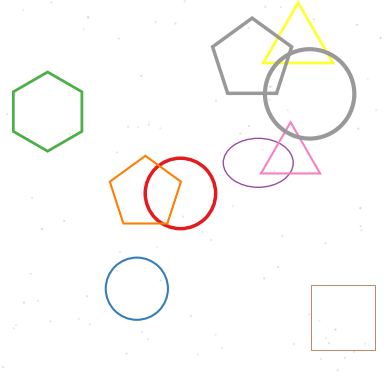[{"shape": "circle", "thickness": 2.5, "radius": 0.46, "center": [0.469, 0.498]}, {"shape": "circle", "thickness": 1.5, "radius": 0.4, "center": [0.355, 0.25]}, {"shape": "hexagon", "thickness": 2, "radius": 0.51, "center": [0.124, 0.71]}, {"shape": "oval", "thickness": 1, "radius": 0.45, "center": [0.671, 0.577]}, {"shape": "pentagon", "thickness": 1.5, "radius": 0.49, "center": [0.378, 0.498]}, {"shape": "triangle", "thickness": 2, "radius": 0.52, "center": [0.774, 0.889]}, {"shape": "square", "thickness": 0.5, "radius": 0.42, "center": [0.89, 0.175]}, {"shape": "triangle", "thickness": 1.5, "radius": 0.44, "center": [0.755, 0.594]}, {"shape": "circle", "thickness": 3, "radius": 0.58, "center": [0.804, 0.756]}, {"shape": "pentagon", "thickness": 2.5, "radius": 0.54, "center": [0.655, 0.845]}]